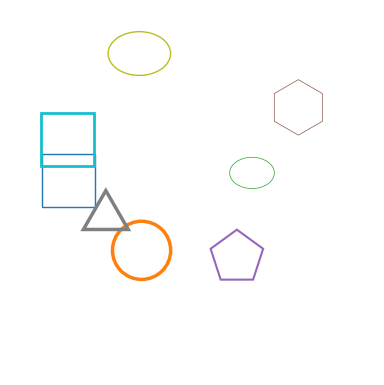[{"shape": "square", "thickness": 1, "radius": 0.35, "center": [0.179, 0.532]}, {"shape": "circle", "thickness": 2.5, "radius": 0.38, "center": [0.368, 0.35]}, {"shape": "oval", "thickness": 0.5, "radius": 0.29, "center": [0.655, 0.551]}, {"shape": "pentagon", "thickness": 1.5, "radius": 0.36, "center": [0.615, 0.332]}, {"shape": "hexagon", "thickness": 0.5, "radius": 0.36, "center": [0.775, 0.721]}, {"shape": "triangle", "thickness": 2.5, "radius": 0.34, "center": [0.275, 0.438]}, {"shape": "oval", "thickness": 1, "radius": 0.41, "center": [0.362, 0.861]}, {"shape": "square", "thickness": 2, "radius": 0.34, "center": [0.176, 0.638]}]